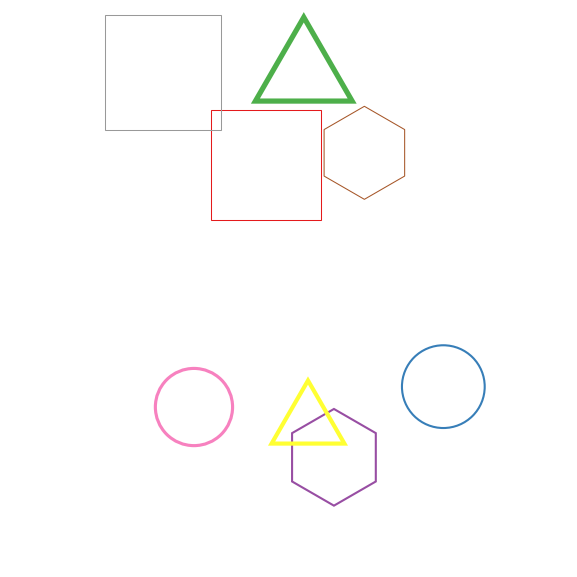[{"shape": "square", "thickness": 0.5, "radius": 0.47, "center": [0.46, 0.713]}, {"shape": "circle", "thickness": 1, "radius": 0.36, "center": [0.768, 0.33]}, {"shape": "triangle", "thickness": 2.5, "radius": 0.48, "center": [0.526, 0.872]}, {"shape": "hexagon", "thickness": 1, "radius": 0.42, "center": [0.578, 0.207]}, {"shape": "triangle", "thickness": 2, "radius": 0.36, "center": [0.533, 0.267]}, {"shape": "hexagon", "thickness": 0.5, "radius": 0.4, "center": [0.631, 0.735]}, {"shape": "circle", "thickness": 1.5, "radius": 0.33, "center": [0.336, 0.294]}, {"shape": "square", "thickness": 0.5, "radius": 0.5, "center": [0.282, 0.874]}]